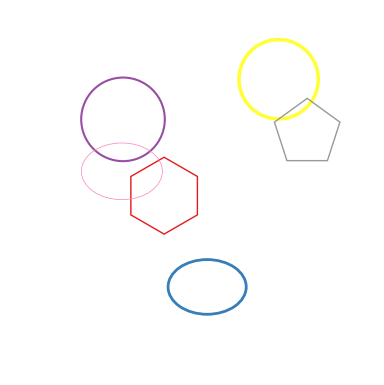[{"shape": "hexagon", "thickness": 1, "radius": 0.5, "center": [0.426, 0.492]}, {"shape": "oval", "thickness": 2, "radius": 0.51, "center": [0.538, 0.255]}, {"shape": "circle", "thickness": 1.5, "radius": 0.54, "center": [0.319, 0.69]}, {"shape": "circle", "thickness": 2.5, "radius": 0.51, "center": [0.724, 0.794]}, {"shape": "oval", "thickness": 0.5, "radius": 0.53, "center": [0.317, 0.555]}, {"shape": "pentagon", "thickness": 1, "radius": 0.45, "center": [0.798, 0.655]}]